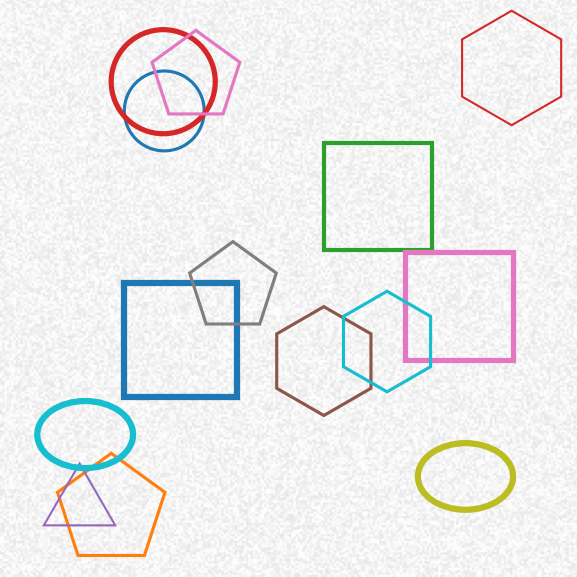[{"shape": "circle", "thickness": 1.5, "radius": 0.35, "center": [0.284, 0.807]}, {"shape": "square", "thickness": 3, "radius": 0.49, "center": [0.312, 0.41]}, {"shape": "pentagon", "thickness": 1.5, "radius": 0.49, "center": [0.193, 0.116]}, {"shape": "square", "thickness": 2, "radius": 0.46, "center": [0.655, 0.659]}, {"shape": "hexagon", "thickness": 1, "radius": 0.5, "center": [0.886, 0.881]}, {"shape": "circle", "thickness": 2.5, "radius": 0.45, "center": [0.283, 0.858]}, {"shape": "triangle", "thickness": 1, "radius": 0.36, "center": [0.138, 0.125]}, {"shape": "hexagon", "thickness": 1.5, "radius": 0.47, "center": [0.561, 0.374]}, {"shape": "square", "thickness": 2.5, "radius": 0.47, "center": [0.794, 0.469]}, {"shape": "pentagon", "thickness": 1.5, "radius": 0.4, "center": [0.339, 0.867]}, {"shape": "pentagon", "thickness": 1.5, "radius": 0.39, "center": [0.403, 0.502]}, {"shape": "oval", "thickness": 3, "radius": 0.41, "center": [0.806, 0.174]}, {"shape": "hexagon", "thickness": 1.5, "radius": 0.44, "center": [0.67, 0.408]}, {"shape": "oval", "thickness": 3, "radius": 0.41, "center": [0.147, 0.247]}]